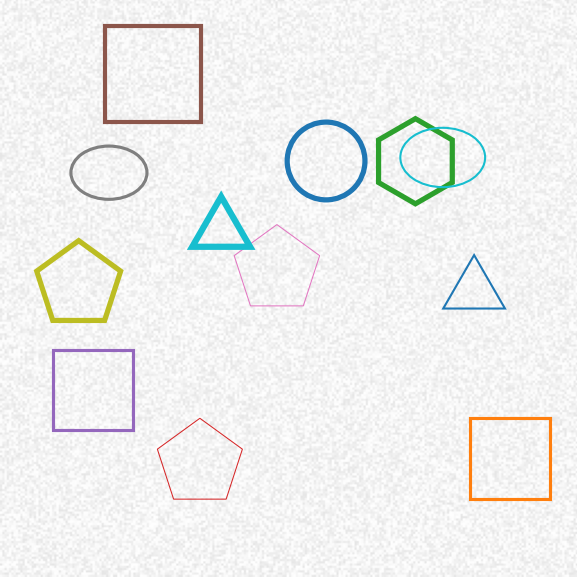[{"shape": "circle", "thickness": 2.5, "radius": 0.34, "center": [0.565, 0.72]}, {"shape": "triangle", "thickness": 1, "radius": 0.31, "center": [0.821, 0.496]}, {"shape": "square", "thickness": 1.5, "radius": 0.35, "center": [0.883, 0.205]}, {"shape": "hexagon", "thickness": 2.5, "radius": 0.37, "center": [0.719, 0.72]}, {"shape": "pentagon", "thickness": 0.5, "radius": 0.39, "center": [0.346, 0.197]}, {"shape": "square", "thickness": 1.5, "radius": 0.35, "center": [0.161, 0.324]}, {"shape": "square", "thickness": 2, "radius": 0.42, "center": [0.265, 0.871]}, {"shape": "pentagon", "thickness": 0.5, "radius": 0.39, "center": [0.479, 0.532]}, {"shape": "oval", "thickness": 1.5, "radius": 0.33, "center": [0.189, 0.7]}, {"shape": "pentagon", "thickness": 2.5, "radius": 0.38, "center": [0.136, 0.506]}, {"shape": "oval", "thickness": 1, "radius": 0.37, "center": [0.767, 0.726]}, {"shape": "triangle", "thickness": 3, "radius": 0.29, "center": [0.383, 0.601]}]